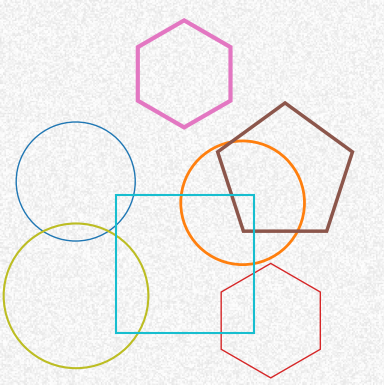[{"shape": "circle", "thickness": 1, "radius": 0.77, "center": [0.197, 0.529]}, {"shape": "circle", "thickness": 2, "radius": 0.8, "center": [0.63, 0.473]}, {"shape": "hexagon", "thickness": 1, "radius": 0.74, "center": [0.703, 0.167]}, {"shape": "pentagon", "thickness": 2.5, "radius": 0.92, "center": [0.74, 0.549]}, {"shape": "hexagon", "thickness": 3, "radius": 0.7, "center": [0.478, 0.808]}, {"shape": "circle", "thickness": 1.5, "radius": 0.94, "center": [0.197, 0.232]}, {"shape": "square", "thickness": 1.5, "radius": 0.89, "center": [0.48, 0.314]}]